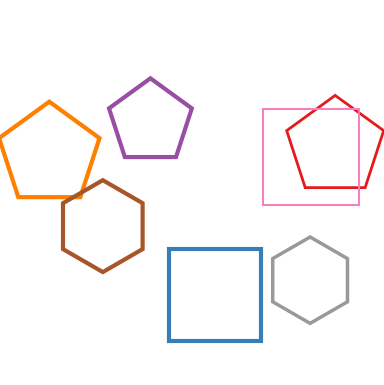[{"shape": "pentagon", "thickness": 2, "radius": 0.66, "center": [0.871, 0.62]}, {"shape": "square", "thickness": 3, "radius": 0.6, "center": [0.559, 0.234]}, {"shape": "pentagon", "thickness": 3, "radius": 0.57, "center": [0.391, 0.684]}, {"shape": "pentagon", "thickness": 3, "radius": 0.69, "center": [0.128, 0.599]}, {"shape": "hexagon", "thickness": 3, "radius": 0.6, "center": [0.267, 0.413]}, {"shape": "square", "thickness": 1.5, "radius": 0.62, "center": [0.808, 0.592]}, {"shape": "hexagon", "thickness": 2.5, "radius": 0.56, "center": [0.805, 0.272]}]